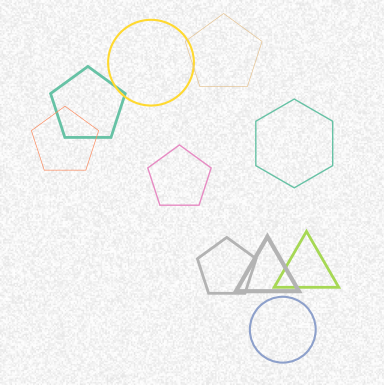[{"shape": "hexagon", "thickness": 1, "radius": 0.58, "center": [0.764, 0.627]}, {"shape": "pentagon", "thickness": 2, "radius": 0.51, "center": [0.228, 0.726]}, {"shape": "pentagon", "thickness": 0.5, "radius": 0.46, "center": [0.169, 0.632]}, {"shape": "circle", "thickness": 1.5, "radius": 0.43, "center": [0.734, 0.144]}, {"shape": "pentagon", "thickness": 1, "radius": 0.43, "center": [0.466, 0.537]}, {"shape": "triangle", "thickness": 2, "radius": 0.48, "center": [0.796, 0.302]}, {"shape": "circle", "thickness": 1.5, "radius": 0.56, "center": [0.392, 0.837]}, {"shape": "pentagon", "thickness": 0.5, "radius": 0.52, "center": [0.581, 0.86]}, {"shape": "triangle", "thickness": 3, "radius": 0.47, "center": [0.695, 0.291]}, {"shape": "pentagon", "thickness": 2, "radius": 0.4, "center": [0.589, 0.303]}]